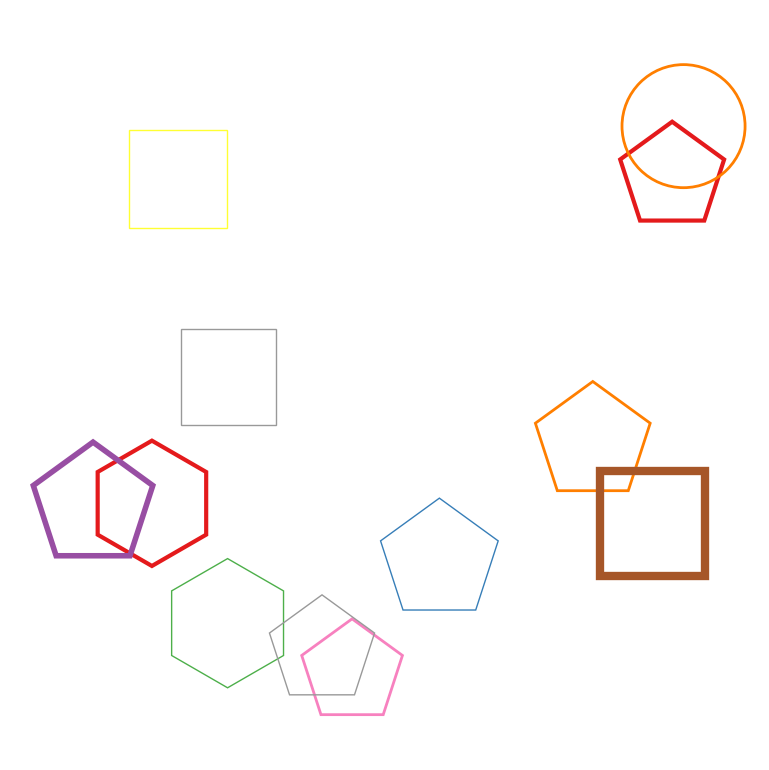[{"shape": "pentagon", "thickness": 1.5, "radius": 0.35, "center": [0.873, 0.771]}, {"shape": "hexagon", "thickness": 1.5, "radius": 0.41, "center": [0.197, 0.346]}, {"shape": "pentagon", "thickness": 0.5, "radius": 0.4, "center": [0.571, 0.273]}, {"shape": "hexagon", "thickness": 0.5, "radius": 0.42, "center": [0.296, 0.191]}, {"shape": "pentagon", "thickness": 2, "radius": 0.41, "center": [0.121, 0.344]}, {"shape": "pentagon", "thickness": 1, "radius": 0.39, "center": [0.77, 0.426]}, {"shape": "circle", "thickness": 1, "radius": 0.4, "center": [0.888, 0.836]}, {"shape": "square", "thickness": 0.5, "radius": 0.32, "center": [0.231, 0.768]}, {"shape": "square", "thickness": 3, "radius": 0.34, "center": [0.847, 0.32]}, {"shape": "pentagon", "thickness": 1, "radius": 0.34, "center": [0.457, 0.128]}, {"shape": "square", "thickness": 0.5, "radius": 0.31, "center": [0.297, 0.51]}, {"shape": "pentagon", "thickness": 0.5, "radius": 0.36, "center": [0.418, 0.156]}]